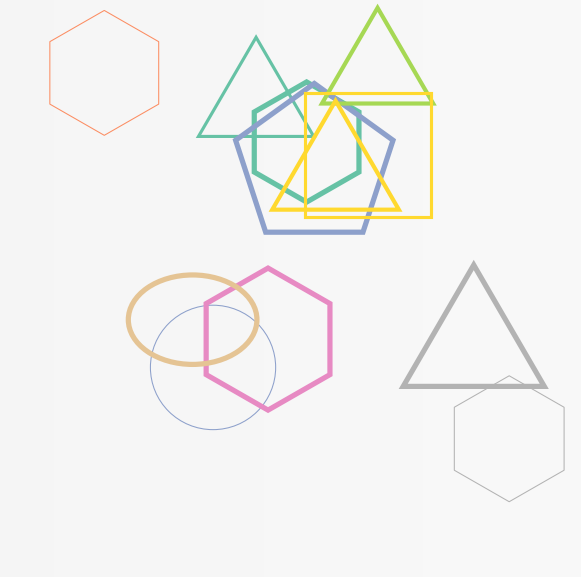[{"shape": "triangle", "thickness": 1.5, "radius": 0.57, "center": [0.441, 0.82]}, {"shape": "hexagon", "thickness": 2.5, "radius": 0.52, "center": [0.528, 0.753]}, {"shape": "hexagon", "thickness": 0.5, "radius": 0.54, "center": [0.179, 0.873]}, {"shape": "circle", "thickness": 0.5, "radius": 0.54, "center": [0.367, 0.363]}, {"shape": "pentagon", "thickness": 2.5, "radius": 0.71, "center": [0.541, 0.712]}, {"shape": "hexagon", "thickness": 2.5, "radius": 0.61, "center": [0.461, 0.412]}, {"shape": "triangle", "thickness": 2, "radius": 0.55, "center": [0.65, 0.875]}, {"shape": "triangle", "thickness": 2, "radius": 0.63, "center": [0.577, 0.699]}, {"shape": "square", "thickness": 1.5, "radius": 0.54, "center": [0.633, 0.731]}, {"shape": "oval", "thickness": 2.5, "radius": 0.55, "center": [0.331, 0.446]}, {"shape": "triangle", "thickness": 2.5, "radius": 0.7, "center": [0.815, 0.4]}, {"shape": "hexagon", "thickness": 0.5, "radius": 0.55, "center": [0.876, 0.239]}]